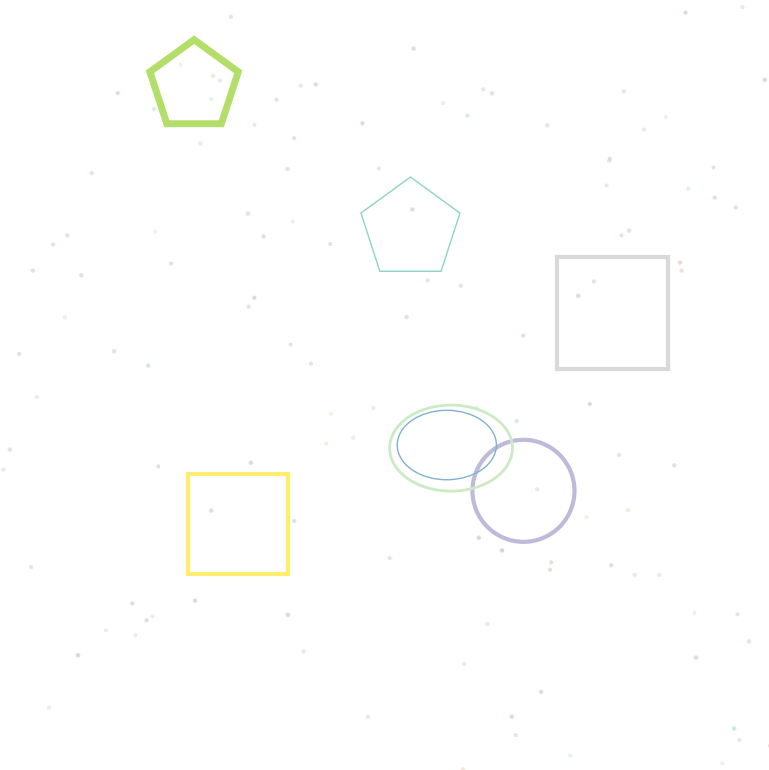[{"shape": "pentagon", "thickness": 0.5, "radius": 0.34, "center": [0.533, 0.702]}, {"shape": "circle", "thickness": 1.5, "radius": 0.33, "center": [0.68, 0.363]}, {"shape": "oval", "thickness": 0.5, "radius": 0.32, "center": [0.58, 0.422]}, {"shape": "pentagon", "thickness": 2.5, "radius": 0.3, "center": [0.252, 0.888]}, {"shape": "square", "thickness": 1.5, "radius": 0.36, "center": [0.795, 0.593]}, {"shape": "oval", "thickness": 1, "radius": 0.4, "center": [0.586, 0.418]}, {"shape": "square", "thickness": 1.5, "radius": 0.33, "center": [0.309, 0.319]}]